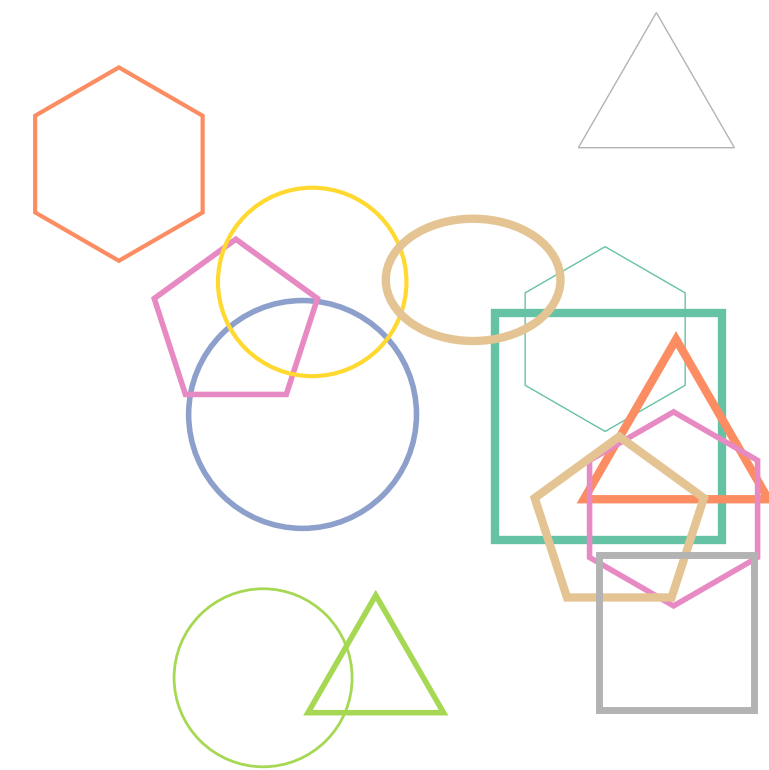[{"shape": "square", "thickness": 3, "radius": 0.74, "center": [0.79, 0.447]}, {"shape": "hexagon", "thickness": 0.5, "radius": 0.6, "center": [0.786, 0.56]}, {"shape": "hexagon", "thickness": 1.5, "radius": 0.63, "center": [0.154, 0.787]}, {"shape": "triangle", "thickness": 3, "radius": 0.69, "center": [0.878, 0.421]}, {"shape": "circle", "thickness": 2, "radius": 0.74, "center": [0.393, 0.462]}, {"shape": "pentagon", "thickness": 2, "radius": 0.56, "center": [0.306, 0.578]}, {"shape": "hexagon", "thickness": 2, "radius": 0.63, "center": [0.875, 0.339]}, {"shape": "triangle", "thickness": 2, "radius": 0.51, "center": [0.488, 0.125]}, {"shape": "circle", "thickness": 1, "radius": 0.58, "center": [0.342, 0.12]}, {"shape": "circle", "thickness": 1.5, "radius": 0.61, "center": [0.405, 0.634]}, {"shape": "oval", "thickness": 3, "radius": 0.57, "center": [0.614, 0.637]}, {"shape": "pentagon", "thickness": 3, "radius": 0.58, "center": [0.804, 0.318]}, {"shape": "square", "thickness": 2.5, "radius": 0.5, "center": [0.879, 0.178]}, {"shape": "triangle", "thickness": 0.5, "radius": 0.58, "center": [0.852, 0.867]}]